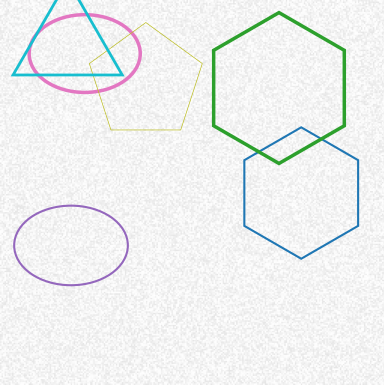[{"shape": "hexagon", "thickness": 1.5, "radius": 0.85, "center": [0.782, 0.499]}, {"shape": "hexagon", "thickness": 2.5, "radius": 0.98, "center": [0.725, 0.771]}, {"shape": "oval", "thickness": 1.5, "radius": 0.74, "center": [0.184, 0.362]}, {"shape": "oval", "thickness": 2.5, "radius": 0.72, "center": [0.22, 0.861]}, {"shape": "pentagon", "thickness": 0.5, "radius": 0.77, "center": [0.379, 0.787]}, {"shape": "triangle", "thickness": 2, "radius": 0.82, "center": [0.176, 0.887]}]